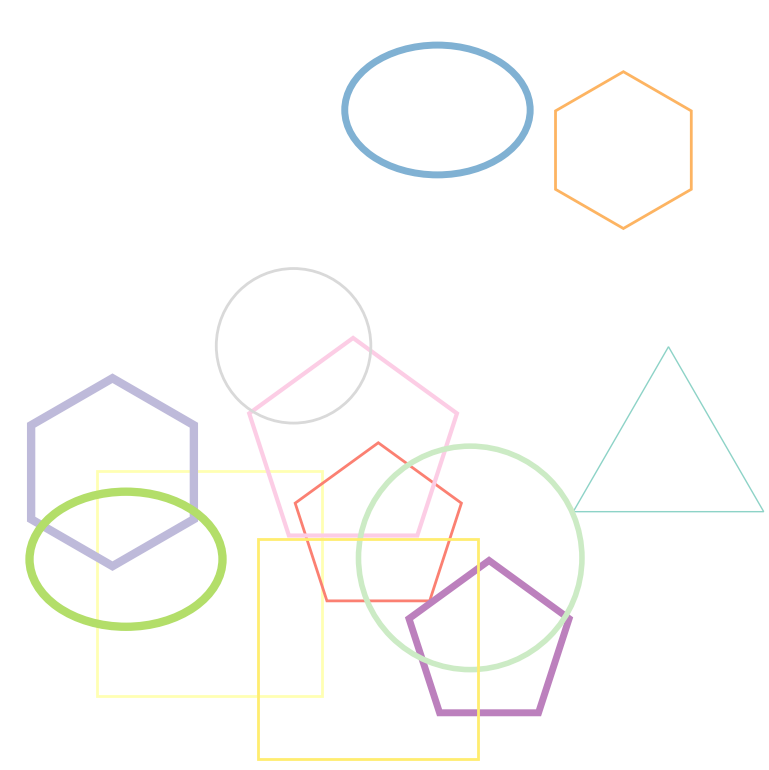[{"shape": "triangle", "thickness": 0.5, "radius": 0.71, "center": [0.868, 0.407]}, {"shape": "square", "thickness": 1, "radius": 0.73, "center": [0.272, 0.242]}, {"shape": "hexagon", "thickness": 3, "radius": 0.61, "center": [0.146, 0.387]}, {"shape": "pentagon", "thickness": 1, "radius": 0.57, "center": [0.491, 0.311]}, {"shape": "oval", "thickness": 2.5, "radius": 0.6, "center": [0.568, 0.857]}, {"shape": "hexagon", "thickness": 1, "radius": 0.51, "center": [0.81, 0.805]}, {"shape": "oval", "thickness": 3, "radius": 0.63, "center": [0.164, 0.274]}, {"shape": "pentagon", "thickness": 1.5, "radius": 0.71, "center": [0.459, 0.419]}, {"shape": "circle", "thickness": 1, "radius": 0.5, "center": [0.381, 0.551]}, {"shape": "pentagon", "thickness": 2.5, "radius": 0.55, "center": [0.635, 0.163]}, {"shape": "circle", "thickness": 2, "radius": 0.73, "center": [0.611, 0.275]}, {"shape": "square", "thickness": 1, "radius": 0.71, "center": [0.478, 0.157]}]